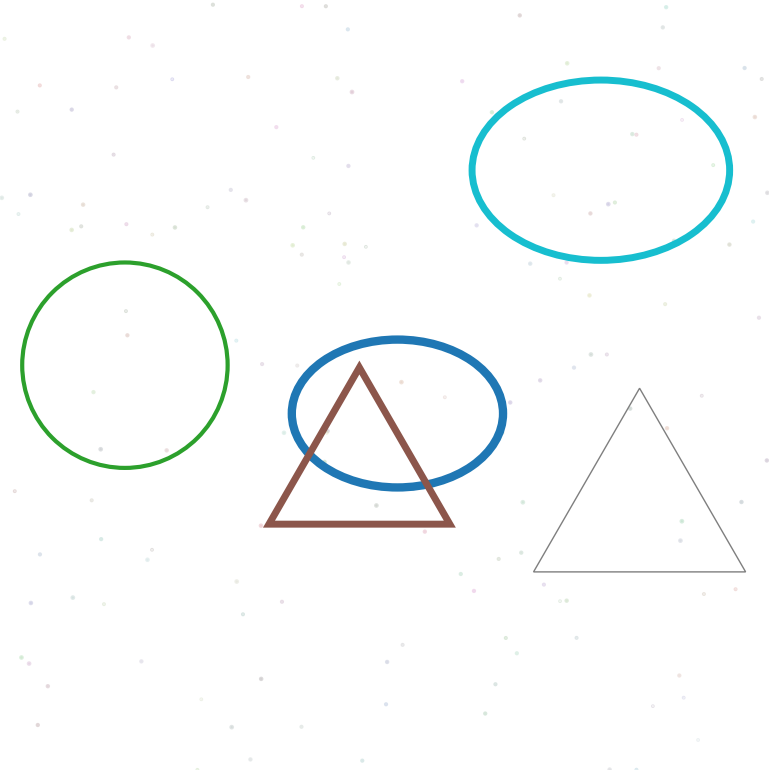[{"shape": "oval", "thickness": 3, "radius": 0.69, "center": [0.516, 0.463]}, {"shape": "circle", "thickness": 1.5, "radius": 0.67, "center": [0.162, 0.526]}, {"shape": "triangle", "thickness": 2.5, "radius": 0.68, "center": [0.467, 0.387]}, {"shape": "triangle", "thickness": 0.5, "radius": 0.8, "center": [0.831, 0.337]}, {"shape": "oval", "thickness": 2.5, "radius": 0.84, "center": [0.78, 0.779]}]